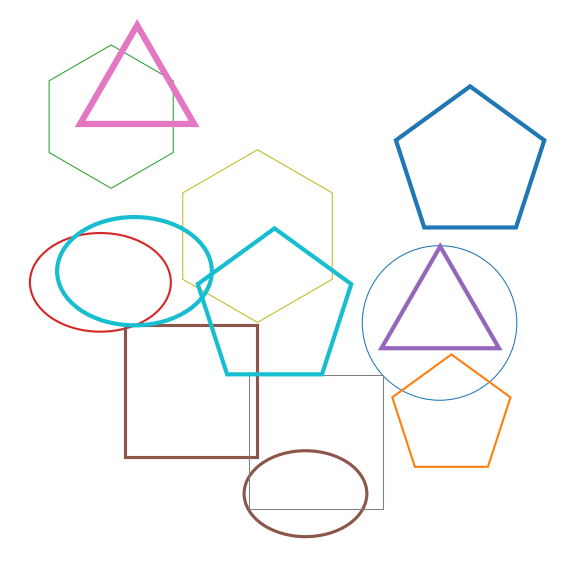[{"shape": "pentagon", "thickness": 2, "radius": 0.68, "center": [0.814, 0.714]}, {"shape": "circle", "thickness": 0.5, "radius": 0.67, "center": [0.761, 0.44]}, {"shape": "pentagon", "thickness": 1, "radius": 0.54, "center": [0.782, 0.278]}, {"shape": "hexagon", "thickness": 0.5, "radius": 0.62, "center": [0.193, 0.797]}, {"shape": "oval", "thickness": 1, "radius": 0.61, "center": [0.174, 0.51]}, {"shape": "triangle", "thickness": 2, "radius": 0.59, "center": [0.762, 0.455]}, {"shape": "square", "thickness": 1.5, "radius": 0.57, "center": [0.33, 0.322]}, {"shape": "oval", "thickness": 1.5, "radius": 0.53, "center": [0.529, 0.144]}, {"shape": "triangle", "thickness": 3, "radius": 0.57, "center": [0.237, 0.841]}, {"shape": "square", "thickness": 0.5, "radius": 0.58, "center": [0.547, 0.234]}, {"shape": "hexagon", "thickness": 0.5, "radius": 0.75, "center": [0.446, 0.59]}, {"shape": "oval", "thickness": 2, "radius": 0.67, "center": [0.233, 0.53]}, {"shape": "pentagon", "thickness": 2, "radius": 0.7, "center": [0.475, 0.464]}]